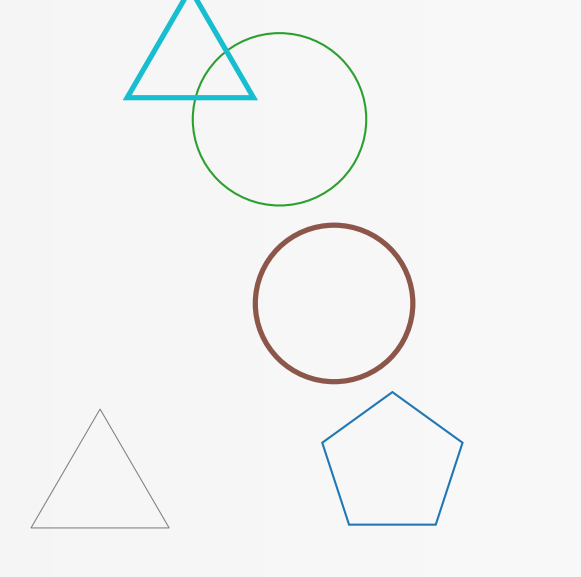[{"shape": "pentagon", "thickness": 1, "radius": 0.63, "center": [0.675, 0.193]}, {"shape": "circle", "thickness": 1, "radius": 0.75, "center": [0.481, 0.793]}, {"shape": "circle", "thickness": 2.5, "radius": 0.68, "center": [0.575, 0.474]}, {"shape": "triangle", "thickness": 0.5, "radius": 0.69, "center": [0.172, 0.154]}, {"shape": "triangle", "thickness": 2.5, "radius": 0.63, "center": [0.327, 0.893]}]